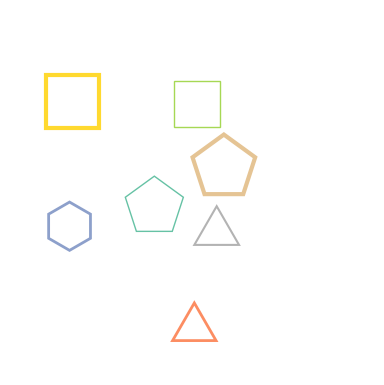[{"shape": "pentagon", "thickness": 1, "radius": 0.4, "center": [0.401, 0.463]}, {"shape": "triangle", "thickness": 2, "radius": 0.33, "center": [0.505, 0.148]}, {"shape": "hexagon", "thickness": 2, "radius": 0.31, "center": [0.181, 0.412]}, {"shape": "square", "thickness": 1, "radius": 0.3, "center": [0.513, 0.731]}, {"shape": "square", "thickness": 3, "radius": 0.34, "center": [0.189, 0.736]}, {"shape": "pentagon", "thickness": 3, "radius": 0.43, "center": [0.581, 0.565]}, {"shape": "triangle", "thickness": 1.5, "radius": 0.34, "center": [0.563, 0.397]}]